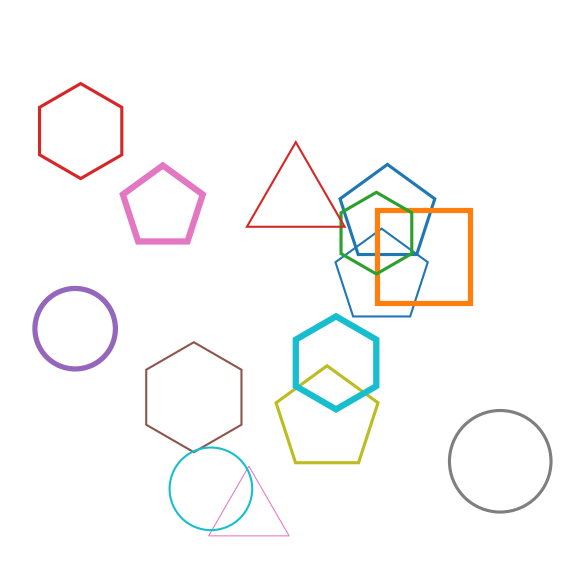[{"shape": "pentagon", "thickness": 1, "radius": 0.42, "center": [0.661, 0.519]}, {"shape": "pentagon", "thickness": 1.5, "radius": 0.43, "center": [0.671, 0.628]}, {"shape": "square", "thickness": 2.5, "radius": 0.4, "center": [0.733, 0.556]}, {"shape": "hexagon", "thickness": 1.5, "radius": 0.35, "center": [0.652, 0.595]}, {"shape": "triangle", "thickness": 1, "radius": 0.49, "center": [0.512, 0.655]}, {"shape": "hexagon", "thickness": 1.5, "radius": 0.41, "center": [0.14, 0.772]}, {"shape": "circle", "thickness": 2.5, "radius": 0.35, "center": [0.13, 0.43]}, {"shape": "hexagon", "thickness": 1, "radius": 0.48, "center": [0.336, 0.311]}, {"shape": "triangle", "thickness": 0.5, "radius": 0.4, "center": [0.431, 0.111]}, {"shape": "pentagon", "thickness": 3, "radius": 0.36, "center": [0.282, 0.64]}, {"shape": "circle", "thickness": 1.5, "radius": 0.44, "center": [0.866, 0.2]}, {"shape": "pentagon", "thickness": 1.5, "radius": 0.46, "center": [0.566, 0.273]}, {"shape": "circle", "thickness": 1, "radius": 0.36, "center": [0.365, 0.153]}, {"shape": "hexagon", "thickness": 3, "radius": 0.4, "center": [0.582, 0.371]}]